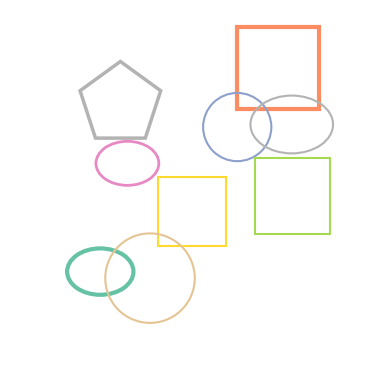[{"shape": "oval", "thickness": 3, "radius": 0.43, "center": [0.26, 0.295]}, {"shape": "square", "thickness": 3, "radius": 0.54, "center": [0.722, 0.823]}, {"shape": "circle", "thickness": 1.5, "radius": 0.44, "center": [0.616, 0.67]}, {"shape": "oval", "thickness": 2, "radius": 0.41, "center": [0.331, 0.576]}, {"shape": "square", "thickness": 1.5, "radius": 0.49, "center": [0.76, 0.492]}, {"shape": "square", "thickness": 1.5, "radius": 0.45, "center": [0.499, 0.451]}, {"shape": "circle", "thickness": 1.5, "radius": 0.58, "center": [0.39, 0.278]}, {"shape": "pentagon", "thickness": 2.5, "radius": 0.55, "center": [0.313, 0.73]}, {"shape": "oval", "thickness": 1.5, "radius": 0.54, "center": [0.758, 0.677]}]